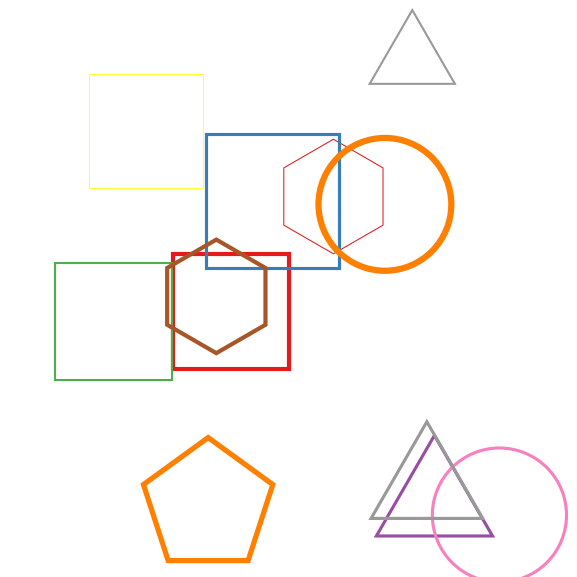[{"shape": "square", "thickness": 2, "radius": 0.5, "center": [0.4, 0.46]}, {"shape": "hexagon", "thickness": 0.5, "radius": 0.5, "center": [0.577, 0.659]}, {"shape": "square", "thickness": 1.5, "radius": 0.58, "center": [0.472, 0.651]}, {"shape": "square", "thickness": 1, "radius": 0.51, "center": [0.196, 0.442]}, {"shape": "triangle", "thickness": 1.5, "radius": 0.58, "center": [0.752, 0.129]}, {"shape": "pentagon", "thickness": 2.5, "radius": 0.59, "center": [0.36, 0.124]}, {"shape": "circle", "thickness": 3, "radius": 0.57, "center": [0.667, 0.645]}, {"shape": "square", "thickness": 0.5, "radius": 0.49, "center": [0.253, 0.772]}, {"shape": "hexagon", "thickness": 2, "radius": 0.49, "center": [0.375, 0.486]}, {"shape": "circle", "thickness": 1.5, "radius": 0.58, "center": [0.865, 0.107]}, {"shape": "triangle", "thickness": 1.5, "radius": 0.56, "center": [0.739, 0.157]}, {"shape": "triangle", "thickness": 1, "radius": 0.43, "center": [0.714, 0.897]}]